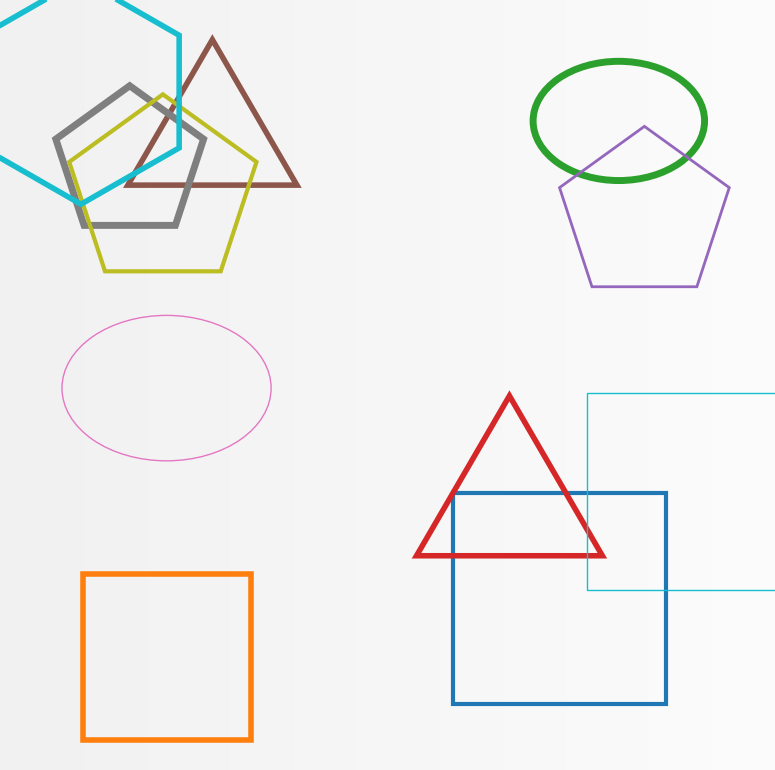[{"shape": "square", "thickness": 1.5, "radius": 0.68, "center": [0.722, 0.223]}, {"shape": "square", "thickness": 2, "radius": 0.54, "center": [0.216, 0.147]}, {"shape": "oval", "thickness": 2.5, "radius": 0.55, "center": [0.798, 0.843]}, {"shape": "triangle", "thickness": 2, "radius": 0.69, "center": [0.657, 0.347]}, {"shape": "pentagon", "thickness": 1, "radius": 0.58, "center": [0.831, 0.721]}, {"shape": "triangle", "thickness": 2, "radius": 0.63, "center": [0.274, 0.823]}, {"shape": "oval", "thickness": 0.5, "radius": 0.67, "center": [0.215, 0.496]}, {"shape": "pentagon", "thickness": 2.5, "radius": 0.5, "center": [0.167, 0.788]}, {"shape": "pentagon", "thickness": 1.5, "radius": 0.64, "center": [0.21, 0.75]}, {"shape": "hexagon", "thickness": 2, "radius": 0.73, "center": [0.104, 0.881]}, {"shape": "square", "thickness": 0.5, "radius": 0.64, "center": [0.885, 0.362]}]